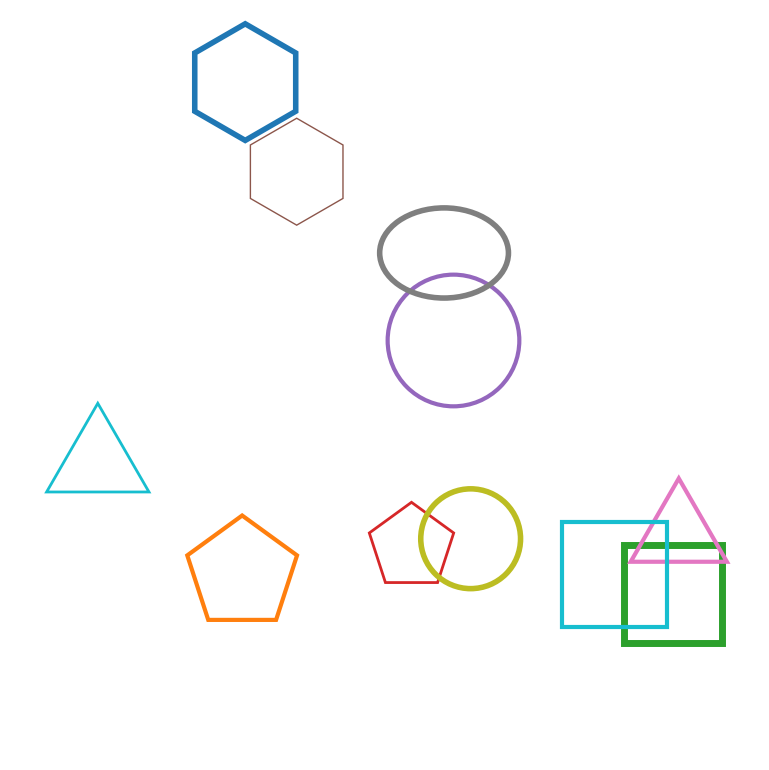[{"shape": "hexagon", "thickness": 2, "radius": 0.38, "center": [0.318, 0.893]}, {"shape": "pentagon", "thickness": 1.5, "radius": 0.37, "center": [0.314, 0.256]}, {"shape": "square", "thickness": 2.5, "radius": 0.32, "center": [0.874, 0.228]}, {"shape": "pentagon", "thickness": 1, "radius": 0.29, "center": [0.534, 0.29]}, {"shape": "circle", "thickness": 1.5, "radius": 0.43, "center": [0.589, 0.558]}, {"shape": "hexagon", "thickness": 0.5, "radius": 0.35, "center": [0.385, 0.777]}, {"shape": "triangle", "thickness": 1.5, "radius": 0.36, "center": [0.882, 0.307]}, {"shape": "oval", "thickness": 2, "radius": 0.42, "center": [0.577, 0.671]}, {"shape": "circle", "thickness": 2, "radius": 0.32, "center": [0.611, 0.3]}, {"shape": "triangle", "thickness": 1, "radius": 0.38, "center": [0.127, 0.399]}, {"shape": "square", "thickness": 1.5, "radius": 0.34, "center": [0.798, 0.254]}]